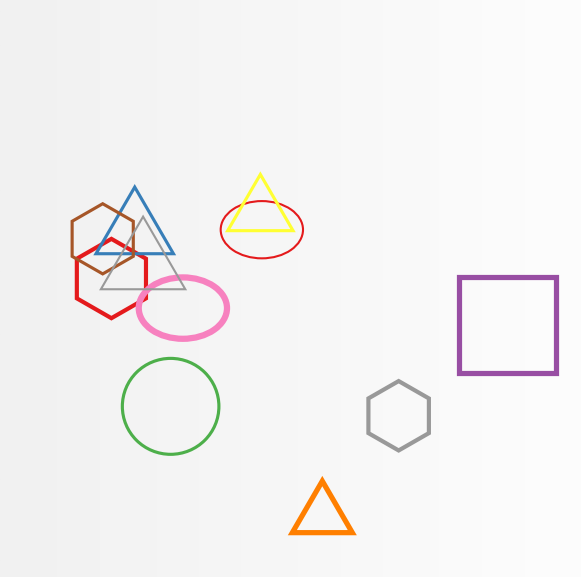[{"shape": "hexagon", "thickness": 2, "radius": 0.34, "center": [0.192, 0.517]}, {"shape": "oval", "thickness": 1, "radius": 0.35, "center": [0.45, 0.601]}, {"shape": "triangle", "thickness": 1.5, "radius": 0.38, "center": [0.232, 0.598]}, {"shape": "circle", "thickness": 1.5, "radius": 0.42, "center": [0.294, 0.295]}, {"shape": "square", "thickness": 2.5, "radius": 0.42, "center": [0.873, 0.436]}, {"shape": "triangle", "thickness": 2.5, "radius": 0.3, "center": [0.555, 0.107]}, {"shape": "triangle", "thickness": 1.5, "radius": 0.32, "center": [0.448, 0.632]}, {"shape": "hexagon", "thickness": 1.5, "radius": 0.3, "center": [0.177, 0.586]}, {"shape": "oval", "thickness": 3, "radius": 0.38, "center": [0.315, 0.466]}, {"shape": "triangle", "thickness": 1, "radius": 0.42, "center": [0.246, 0.54]}, {"shape": "hexagon", "thickness": 2, "radius": 0.3, "center": [0.686, 0.279]}]